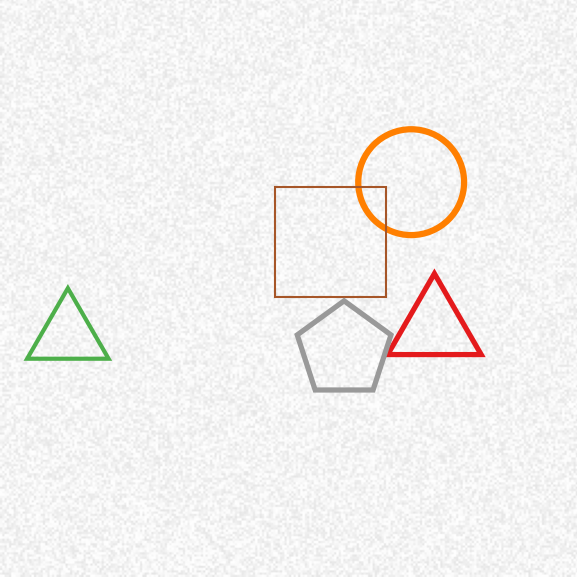[{"shape": "triangle", "thickness": 2.5, "radius": 0.47, "center": [0.752, 0.432]}, {"shape": "triangle", "thickness": 2, "radius": 0.41, "center": [0.118, 0.419]}, {"shape": "circle", "thickness": 3, "radius": 0.46, "center": [0.712, 0.684]}, {"shape": "square", "thickness": 1, "radius": 0.48, "center": [0.572, 0.58]}, {"shape": "pentagon", "thickness": 2.5, "radius": 0.43, "center": [0.596, 0.393]}]